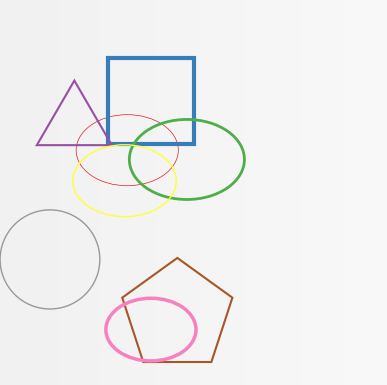[{"shape": "oval", "thickness": 0.5, "radius": 0.66, "center": [0.328, 0.61]}, {"shape": "square", "thickness": 3, "radius": 0.56, "center": [0.39, 0.738]}, {"shape": "oval", "thickness": 2, "radius": 0.74, "center": [0.482, 0.586]}, {"shape": "triangle", "thickness": 1.5, "radius": 0.56, "center": [0.192, 0.679]}, {"shape": "oval", "thickness": 1, "radius": 0.67, "center": [0.321, 0.531]}, {"shape": "pentagon", "thickness": 1.5, "radius": 0.75, "center": [0.458, 0.181]}, {"shape": "oval", "thickness": 2.5, "radius": 0.58, "center": [0.389, 0.144]}, {"shape": "circle", "thickness": 1, "radius": 0.64, "center": [0.129, 0.326]}]